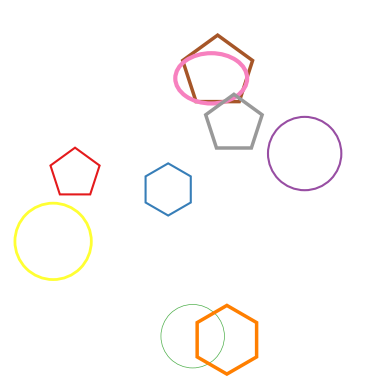[{"shape": "pentagon", "thickness": 1.5, "radius": 0.34, "center": [0.195, 0.549]}, {"shape": "hexagon", "thickness": 1.5, "radius": 0.34, "center": [0.437, 0.508]}, {"shape": "circle", "thickness": 0.5, "radius": 0.41, "center": [0.5, 0.127]}, {"shape": "circle", "thickness": 1.5, "radius": 0.48, "center": [0.791, 0.601]}, {"shape": "hexagon", "thickness": 2.5, "radius": 0.45, "center": [0.589, 0.118]}, {"shape": "circle", "thickness": 2, "radius": 0.5, "center": [0.138, 0.373]}, {"shape": "pentagon", "thickness": 2.5, "radius": 0.48, "center": [0.565, 0.813]}, {"shape": "oval", "thickness": 3, "radius": 0.47, "center": [0.549, 0.797]}, {"shape": "pentagon", "thickness": 2.5, "radius": 0.39, "center": [0.608, 0.678]}]